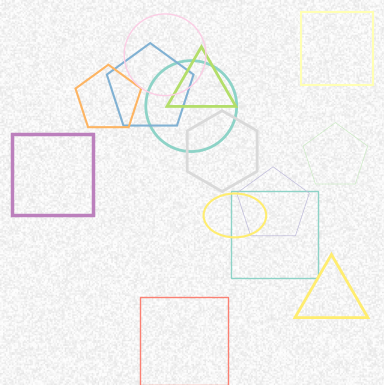[{"shape": "circle", "thickness": 2, "radius": 0.59, "center": [0.497, 0.724]}, {"shape": "square", "thickness": 1, "radius": 0.56, "center": [0.712, 0.39]}, {"shape": "square", "thickness": 1.5, "radius": 0.47, "center": [0.876, 0.874]}, {"shape": "pentagon", "thickness": 0.5, "radius": 0.5, "center": [0.709, 0.468]}, {"shape": "square", "thickness": 1, "radius": 0.57, "center": [0.478, 0.113]}, {"shape": "pentagon", "thickness": 1.5, "radius": 0.59, "center": [0.39, 0.77]}, {"shape": "pentagon", "thickness": 1.5, "radius": 0.45, "center": [0.281, 0.742]}, {"shape": "triangle", "thickness": 2, "radius": 0.52, "center": [0.523, 0.775]}, {"shape": "circle", "thickness": 1, "radius": 0.53, "center": [0.429, 0.858]}, {"shape": "hexagon", "thickness": 2, "radius": 0.52, "center": [0.577, 0.608]}, {"shape": "square", "thickness": 2.5, "radius": 0.52, "center": [0.136, 0.547]}, {"shape": "pentagon", "thickness": 0.5, "radius": 0.44, "center": [0.871, 0.593]}, {"shape": "oval", "thickness": 1.5, "radius": 0.41, "center": [0.61, 0.44]}, {"shape": "triangle", "thickness": 2, "radius": 0.55, "center": [0.861, 0.23]}]